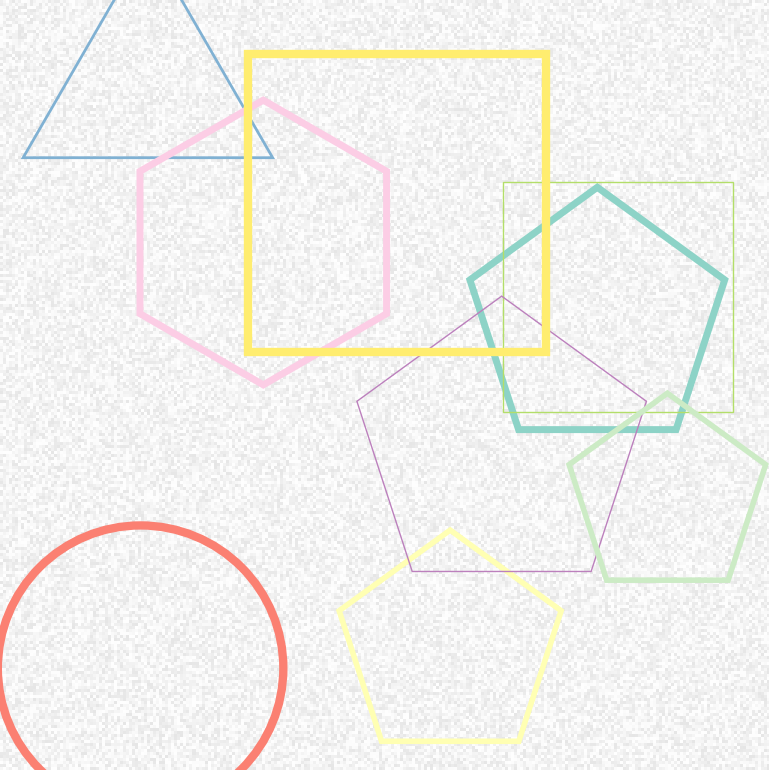[{"shape": "pentagon", "thickness": 2.5, "radius": 0.87, "center": [0.776, 0.583]}, {"shape": "pentagon", "thickness": 2, "radius": 0.76, "center": [0.585, 0.16]}, {"shape": "circle", "thickness": 3, "radius": 0.93, "center": [0.183, 0.132]}, {"shape": "triangle", "thickness": 1, "radius": 0.94, "center": [0.192, 0.889]}, {"shape": "square", "thickness": 0.5, "radius": 0.75, "center": [0.803, 0.615]}, {"shape": "hexagon", "thickness": 2.5, "radius": 0.92, "center": [0.342, 0.685]}, {"shape": "pentagon", "thickness": 0.5, "radius": 0.99, "center": [0.652, 0.418]}, {"shape": "pentagon", "thickness": 2, "radius": 0.67, "center": [0.867, 0.355]}, {"shape": "square", "thickness": 3, "radius": 0.97, "center": [0.516, 0.736]}]